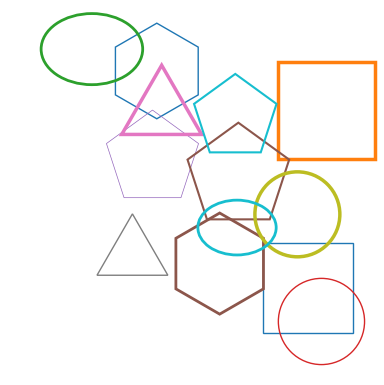[{"shape": "square", "thickness": 1, "radius": 0.59, "center": [0.8, 0.252]}, {"shape": "hexagon", "thickness": 1, "radius": 0.62, "center": [0.407, 0.816]}, {"shape": "square", "thickness": 2.5, "radius": 0.63, "center": [0.849, 0.713]}, {"shape": "oval", "thickness": 2, "radius": 0.66, "center": [0.239, 0.872]}, {"shape": "circle", "thickness": 1, "radius": 0.56, "center": [0.835, 0.165]}, {"shape": "pentagon", "thickness": 0.5, "radius": 0.63, "center": [0.396, 0.588]}, {"shape": "hexagon", "thickness": 2, "radius": 0.66, "center": [0.571, 0.315]}, {"shape": "pentagon", "thickness": 1.5, "radius": 0.69, "center": [0.619, 0.543]}, {"shape": "triangle", "thickness": 2.5, "radius": 0.6, "center": [0.42, 0.711]}, {"shape": "triangle", "thickness": 1, "radius": 0.53, "center": [0.344, 0.338]}, {"shape": "circle", "thickness": 2.5, "radius": 0.55, "center": [0.772, 0.443]}, {"shape": "pentagon", "thickness": 1.5, "radius": 0.56, "center": [0.611, 0.695]}, {"shape": "oval", "thickness": 2, "radius": 0.51, "center": [0.616, 0.409]}]